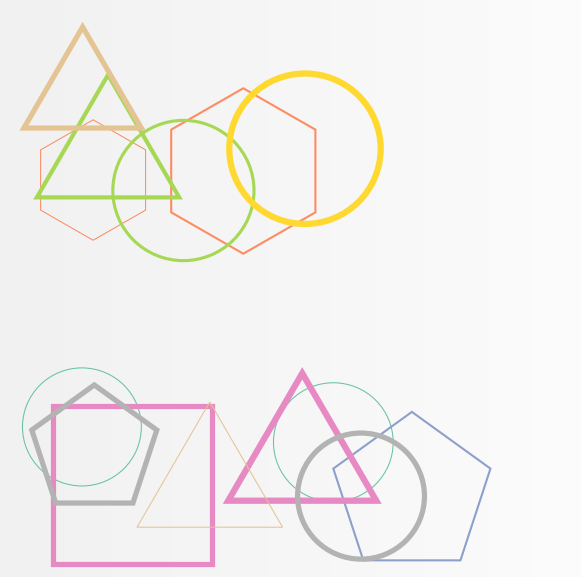[{"shape": "circle", "thickness": 0.5, "radius": 0.51, "center": [0.573, 0.233]}, {"shape": "circle", "thickness": 0.5, "radius": 0.51, "center": [0.141, 0.26]}, {"shape": "hexagon", "thickness": 1, "radius": 0.72, "center": [0.419, 0.703]}, {"shape": "hexagon", "thickness": 0.5, "radius": 0.52, "center": [0.16, 0.687]}, {"shape": "pentagon", "thickness": 1, "radius": 0.71, "center": [0.709, 0.144]}, {"shape": "triangle", "thickness": 3, "radius": 0.74, "center": [0.52, 0.206]}, {"shape": "square", "thickness": 2.5, "radius": 0.68, "center": [0.227, 0.16]}, {"shape": "circle", "thickness": 1.5, "radius": 0.61, "center": [0.316, 0.669]}, {"shape": "triangle", "thickness": 2, "radius": 0.71, "center": [0.186, 0.728]}, {"shape": "circle", "thickness": 3, "radius": 0.65, "center": [0.525, 0.742]}, {"shape": "triangle", "thickness": 2.5, "radius": 0.58, "center": [0.142, 0.836]}, {"shape": "triangle", "thickness": 0.5, "radius": 0.72, "center": [0.361, 0.159]}, {"shape": "circle", "thickness": 2.5, "radius": 0.55, "center": [0.621, 0.14]}, {"shape": "pentagon", "thickness": 2.5, "radius": 0.57, "center": [0.162, 0.22]}]